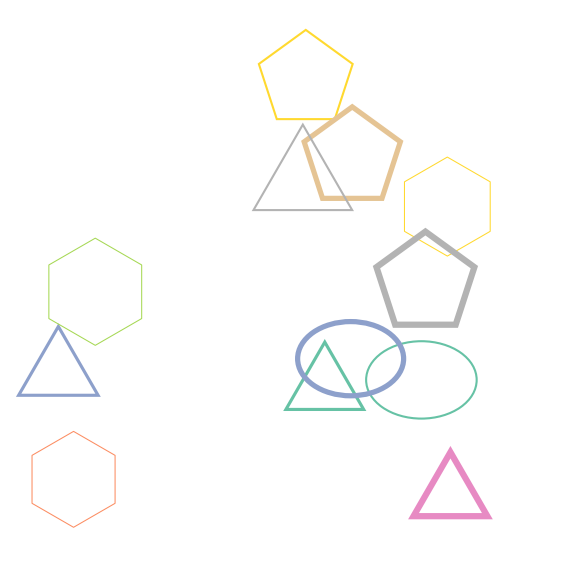[{"shape": "oval", "thickness": 1, "radius": 0.48, "center": [0.73, 0.341]}, {"shape": "triangle", "thickness": 1.5, "radius": 0.39, "center": [0.562, 0.329]}, {"shape": "hexagon", "thickness": 0.5, "radius": 0.42, "center": [0.127, 0.169]}, {"shape": "triangle", "thickness": 1.5, "radius": 0.4, "center": [0.101, 0.354]}, {"shape": "oval", "thickness": 2.5, "radius": 0.46, "center": [0.607, 0.378]}, {"shape": "triangle", "thickness": 3, "radius": 0.37, "center": [0.78, 0.142]}, {"shape": "hexagon", "thickness": 0.5, "radius": 0.46, "center": [0.165, 0.494]}, {"shape": "hexagon", "thickness": 0.5, "radius": 0.43, "center": [0.775, 0.641]}, {"shape": "pentagon", "thickness": 1, "radius": 0.43, "center": [0.529, 0.862]}, {"shape": "pentagon", "thickness": 2.5, "radius": 0.44, "center": [0.61, 0.727]}, {"shape": "triangle", "thickness": 1, "radius": 0.49, "center": [0.524, 0.685]}, {"shape": "pentagon", "thickness": 3, "radius": 0.45, "center": [0.737, 0.509]}]